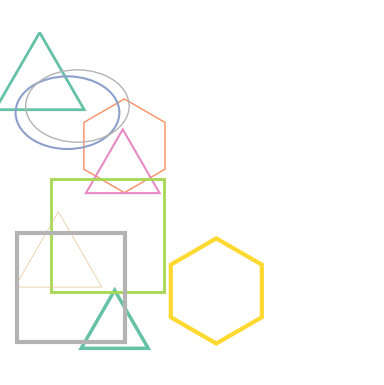[{"shape": "triangle", "thickness": 2, "radius": 0.67, "center": [0.103, 0.782]}, {"shape": "triangle", "thickness": 2.5, "radius": 0.5, "center": [0.298, 0.146]}, {"shape": "hexagon", "thickness": 1, "radius": 0.61, "center": [0.323, 0.621]}, {"shape": "oval", "thickness": 1.5, "radius": 0.67, "center": [0.175, 0.707]}, {"shape": "triangle", "thickness": 1.5, "radius": 0.55, "center": [0.319, 0.554]}, {"shape": "square", "thickness": 2, "radius": 0.73, "center": [0.278, 0.387]}, {"shape": "hexagon", "thickness": 3, "radius": 0.68, "center": [0.562, 0.244]}, {"shape": "triangle", "thickness": 0.5, "radius": 0.65, "center": [0.152, 0.32]}, {"shape": "square", "thickness": 3, "radius": 0.71, "center": [0.185, 0.254]}, {"shape": "oval", "thickness": 1, "radius": 0.67, "center": [0.201, 0.725]}]